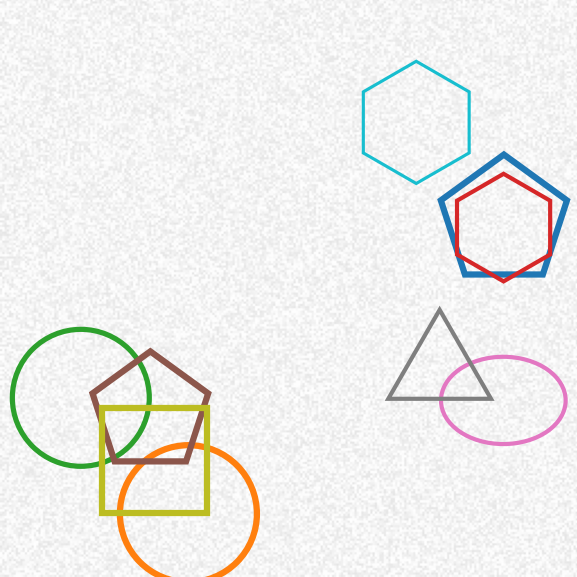[{"shape": "pentagon", "thickness": 3, "radius": 0.57, "center": [0.873, 0.617]}, {"shape": "circle", "thickness": 3, "radius": 0.59, "center": [0.326, 0.11]}, {"shape": "circle", "thickness": 2.5, "radius": 0.59, "center": [0.14, 0.31]}, {"shape": "hexagon", "thickness": 2, "radius": 0.47, "center": [0.872, 0.605]}, {"shape": "pentagon", "thickness": 3, "radius": 0.53, "center": [0.26, 0.285]}, {"shape": "oval", "thickness": 2, "radius": 0.54, "center": [0.872, 0.306]}, {"shape": "triangle", "thickness": 2, "radius": 0.51, "center": [0.761, 0.36]}, {"shape": "square", "thickness": 3, "radius": 0.46, "center": [0.268, 0.202]}, {"shape": "hexagon", "thickness": 1.5, "radius": 0.53, "center": [0.721, 0.787]}]